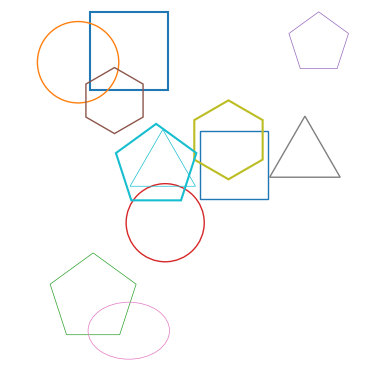[{"shape": "square", "thickness": 1, "radius": 0.44, "center": [0.608, 0.571]}, {"shape": "square", "thickness": 1.5, "radius": 0.5, "center": [0.335, 0.867]}, {"shape": "circle", "thickness": 1, "radius": 0.53, "center": [0.203, 0.838]}, {"shape": "pentagon", "thickness": 0.5, "radius": 0.59, "center": [0.242, 0.226]}, {"shape": "circle", "thickness": 1, "radius": 0.51, "center": [0.429, 0.421]}, {"shape": "pentagon", "thickness": 0.5, "radius": 0.41, "center": [0.828, 0.888]}, {"shape": "hexagon", "thickness": 1, "radius": 0.43, "center": [0.297, 0.739]}, {"shape": "oval", "thickness": 0.5, "radius": 0.53, "center": [0.334, 0.141]}, {"shape": "triangle", "thickness": 1, "radius": 0.53, "center": [0.792, 0.593]}, {"shape": "hexagon", "thickness": 1.5, "radius": 0.51, "center": [0.593, 0.637]}, {"shape": "triangle", "thickness": 0.5, "radius": 0.49, "center": [0.423, 0.565]}, {"shape": "pentagon", "thickness": 1.5, "radius": 0.55, "center": [0.406, 0.568]}]